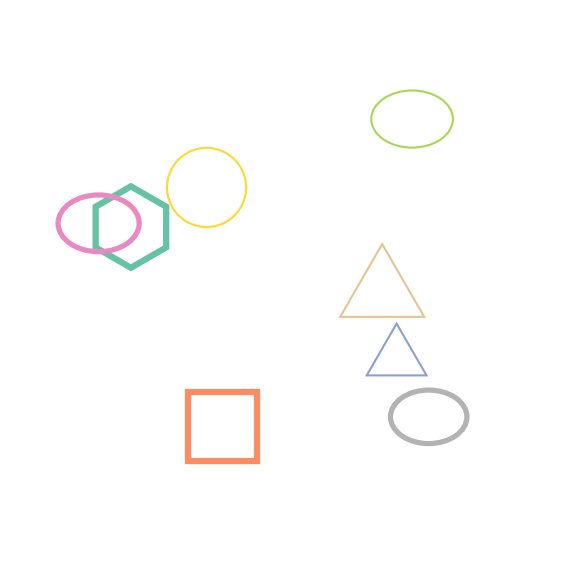[{"shape": "hexagon", "thickness": 3, "radius": 0.35, "center": [0.227, 0.606]}, {"shape": "square", "thickness": 3, "radius": 0.3, "center": [0.385, 0.26]}, {"shape": "triangle", "thickness": 1, "radius": 0.3, "center": [0.687, 0.379]}, {"shape": "oval", "thickness": 2.5, "radius": 0.35, "center": [0.171, 0.612]}, {"shape": "oval", "thickness": 1, "radius": 0.35, "center": [0.714, 0.793]}, {"shape": "circle", "thickness": 1, "radius": 0.34, "center": [0.358, 0.675]}, {"shape": "triangle", "thickness": 1, "radius": 0.42, "center": [0.662, 0.492]}, {"shape": "oval", "thickness": 2.5, "radius": 0.33, "center": [0.742, 0.277]}]